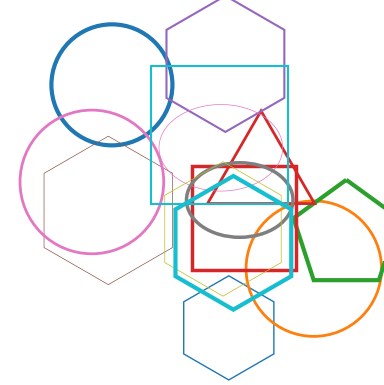[{"shape": "circle", "thickness": 3, "radius": 0.79, "center": [0.291, 0.78]}, {"shape": "hexagon", "thickness": 1, "radius": 0.68, "center": [0.594, 0.148]}, {"shape": "circle", "thickness": 2, "radius": 0.88, "center": [0.815, 0.302]}, {"shape": "pentagon", "thickness": 3, "radius": 0.72, "center": [0.899, 0.389]}, {"shape": "triangle", "thickness": 2, "radius": 0.8, "center": [0.678, 0.551]}, {"shape": "square", "thickness": 2.5, "radius": 0.68, "center": [0.634, 0.433]}, {"shape": "hexagon", "thickness": 1.5, "radius": 0.88, "center": [0.585, 0.834]}, {"shape": "hexagon", "thickness": 0.5, "radius": 0.96, "center": [0.281, 0.453]}, {"shape": "circle", "thickness": 2, "radius": 0.93, "center": [0.239, 0.527]}, {"shape": "oval", "thickness": 0.5, "radius": 0.8, "center": [0.574, 0.616]}, {"shape": "oval", "thickness": 2.5, "radius": 0.69, "center": [0.623, 0.48]}, {"shape": "hexagon", "thickness": 0.5, "radius": 0.87, "center": [0.579, 0.405]}, {"shape": "hexagon", "thickness": 3, "radius": 0.87, "center": [0.606, 0.369]}, {"shape": "square", "thickness": 1.5, "radius": 0.89, "center": [0.57, 0.65]}]